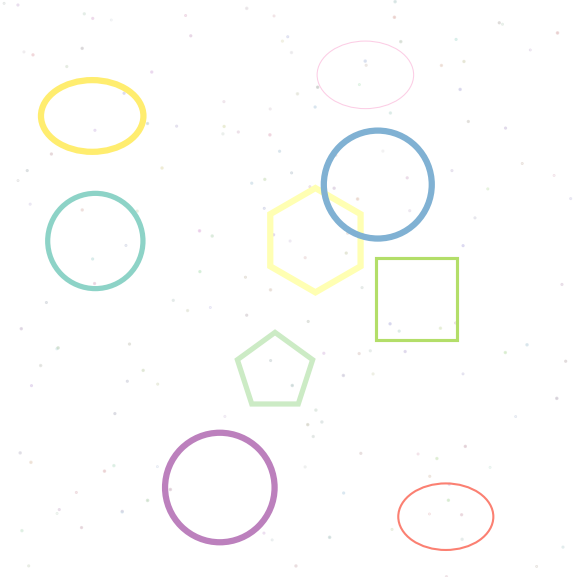[{"shape": "circle", "thickness": 2.5, "radius": 0.41, "center": [0.165, 0.582]}, {"shape": "hexagon", "thickness": 3, "radius": 0.45, "center": [0.546, 0.583]}, {"shape": "oval", "thickness": 1, "radius": 0.41, "center": [0.772, 0.104]}, {"shape": "circle", "thickness": 3, "radius": 0.47, "center": [0.654, 0.68]}, {"shape": "square", "thickness": 1.5, "radius": 0.35, "center": [0.721, 0.481]}, {"shape": "oval", "thickness": 0.5, "radius": 0.42, "center": [0.633, 0.87]}, {"shape": "circle", "thickness": 3, "radius": 0.47, "center": [0.381, 0.155]}, {"shape": "pentagon", "thickness": 2.5, "radius": 0.34, "center": [0.476, 0.355]}, {"shape": "oval", "thickness": 3, "radius": 0.44, "center": [0.16, 0.798]}]